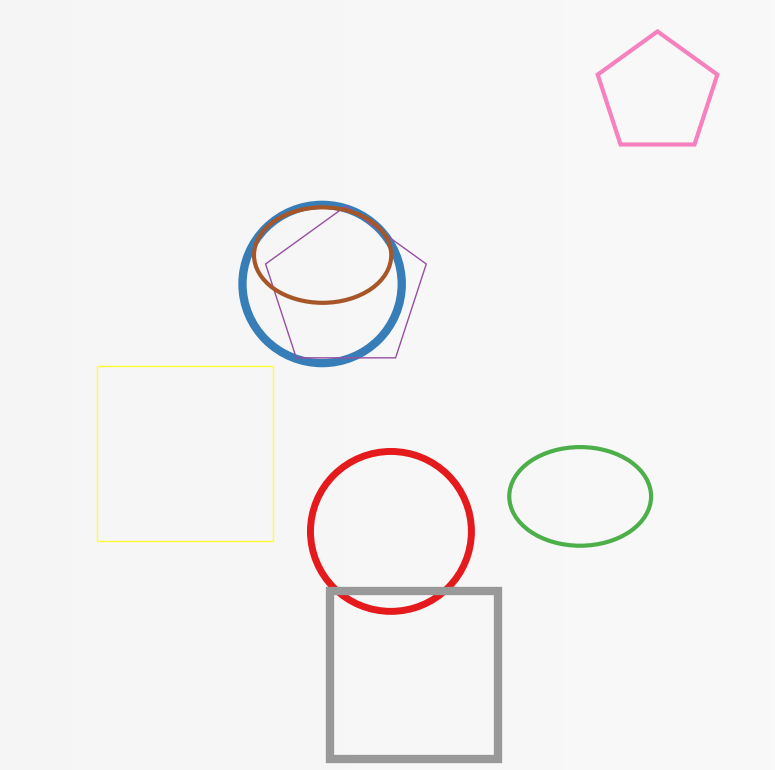[{"shape": "circle", "thickness": 2.5, "radius": 0.52, "center": [0.504, 0.31]}, {"shape": "circle", "thickness": 3, "radius": 0.51, "center": [0.416, 0.631]}, {"shape": "oval", "thickness": 1.5, "radius": 0.46, "center": [0.749, 0.355]}, {"shape": "pentagon", "thickness": 0.5, "radius": 0.55, "center": [0.446, 0.623]}, {"shape": "square", "thickness": 0.5, "radius": 0.57, "center": [0.238, 0.411]}, {"shape": "oval", "thickness": 1.5, "radius": 0.44, "center": [0.416, 0.669]}, {"shape": "pentagon", "thickness": 1.5, "radius": 0.41, "center": [0.848, 0.878]}, {"shape": "square", "thickness": 3, "radius": 0.54, "center": [0.535, 0.123]}]